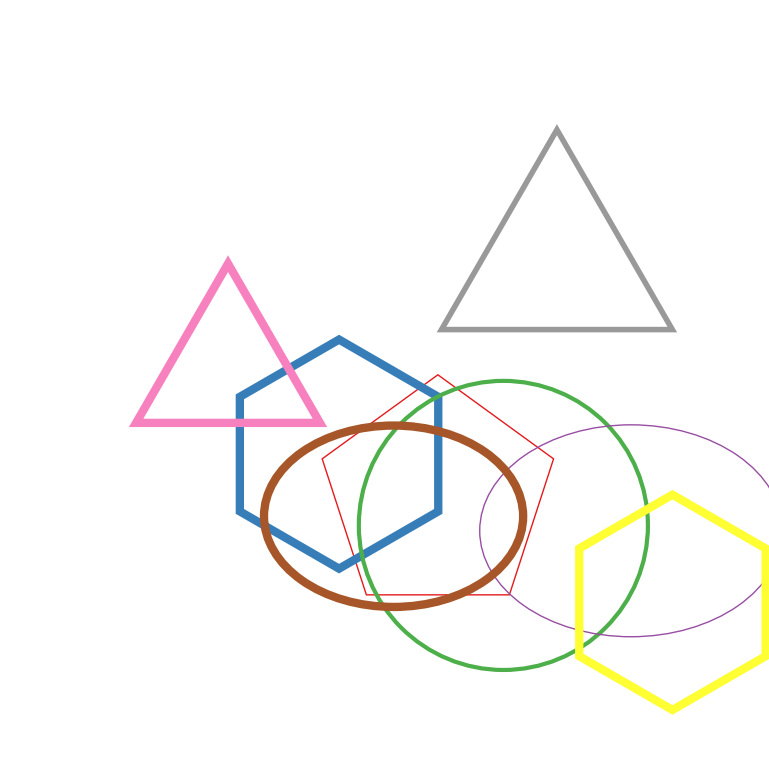[{"shape": "pentagon", "thickness": 0.5, "radius": 0.79, "center": [0.569, 0.355]}, {"shape": "hexagon", "thickness": 3, "radius": 0.74, "center": [0.44, 0.41]}, {"shape": "circle", "thickness": 1.5, "radius": 0.94, "center": [0.654, 0.318]}, {"shape": "oval", "thickness": 0.5, "radius": 0.98, "center": [0.82, 0.311]}, {"shape": "hexagon", "thickness": 3, "radius": 0.7, "center": [0.873, 0.218]}, {"shape": "oval", "thickness": 3, "radius": 0.84, "center": [0.511, 0.33]}, {"shape": "triangle", "thickness": 3, "radius": 0.69, "center": [0.296, 0.52]}, {"shape": "triangle", "thickness": 2, "radius": 0.87, "center": [0.723, 0.659]}]